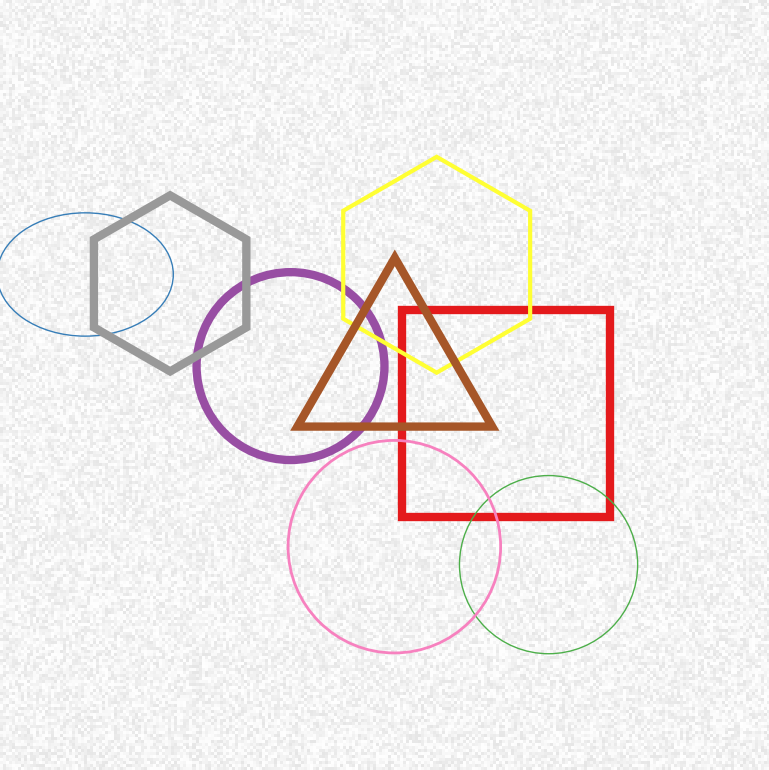[{"shape": "square", "thickness": 3, "radius": 0.67, "center": [0.657, 0.463]}, {"shape": "oval", "thickness": 0.5, "radius": 0.57, "center": [0.111, 0.644]}, {"shape": "circle", "thickness": 0.5, "radius": 0.58, "center": [0.712, 0.267]}, {"shape": "circle", "thickness": 3, "radius": 0.61, "center": [0.377, 0.525]}, {"shape": "hexagon", "thickness": 1.5, "radius": 0.7, "center": [0.567, 0.656]}, {"shape": "triangle", "thickness": 3, "radius": 0.73, "center": [0.513, 0.519]}, {"shape": "circle", "thickness": 1, "radius": 0.69, "center": [0.512, 0.29]}, {"shape": "hexagon", "thickness": 3, "radius": 0.57, "center": [0.221, 0.632]}]